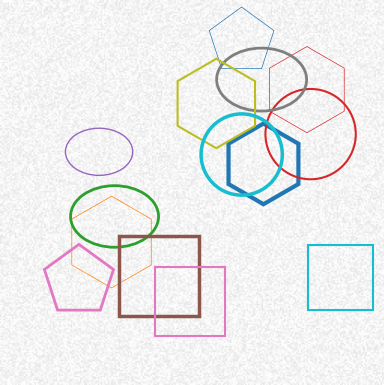[{"shape": "hexagon", "thickness": 3, "radius": 0.52, "center": [0.684, 0.574]}, {"shape": "pentagon", "thickness": 0.5, "radius": 0.44, "center": [0.628, 0.893]}, {"shape": "hexagon", "thickness": 0.5, "radius": 0.6, "center": [0.29, 0.371]}, {"shape": "oval", "thickness": 2, "radius": 0.57, "center": [0.298, 0.438]}, {"shape": "hexagon", "thickness": 0.5, "radius": 0.56, "center": [0.797, 0.767]}, {"shape": "circle", "thickness": 1.5, "radius": 0.59, "center": [0.807, 0.652]}, {"shape": "oval", "thickness": 1, "radius": 0.44, "center": [0.257, 0.606]}, {"shape": "square", "thickness": 2.5, "radius": 0.52, "center": [0.413, 0.283]}, {"shape": "square", "thickness": 1.5, "radius": 0.45, "center": [0.493, 0.217]}, {"shape": "pentagon", "thickness": 2, "radius": 0.47, "center": [0.205, 0.271]}, {"shape": "oval", "thickness": 2, "radius": 0.58, "center": [0.68, 0.793]}, {"shape": "hexagon", "thickness": 1.5, "radius": 0.58, "center": [0.562, 0.731]}, {"shape": "square", "thickness": 1.5, "radius": 0.42, "center": [0.885, 0.279]}, {"shape": "circle", "thickness": 2.5, "radius": 0.53, "center": [0.628, 0.599]}]